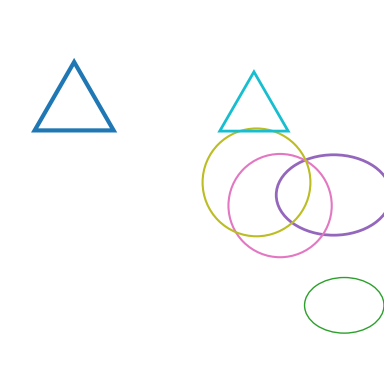[{"shape": "triangle", "thickness": 3, "radius": 0.59, "center": [0.193, 0.72]}, {"shape": "oval", "thickness": 1, "radius": 0.52, "center": [0.894, 0.207]}, {"shape": "oval", "thickness": 2, "radius": 0.75, "center": [0.867, 0.494]}, {"shape": "circle", "thickness": 1.5, "radius": 0.67, "center": [0.728, 0.466]}, {"shape": "circle", "thickness": 1.5, "radius": 0.7, "center": [0.666, 0.526]}, {"shape": "triangle", "thickness": 2, "radius": 0.51, "center": [0.66, 0.711]}]